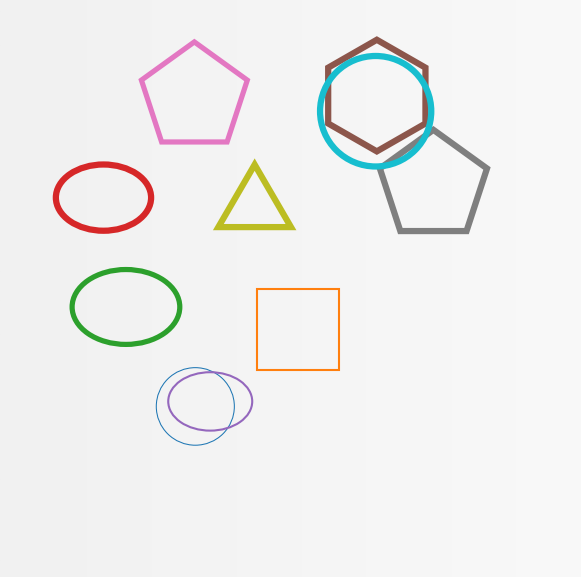[{"shape": "circle", "thickness": 0.5, "radius": 0.34, "center": [0.336, 0.295]}, {"shape": "square", "thickness": 1, "radius": 0.35, "center": [0.513, 0.429]}, {"shape": "oval", "thickness": 2.5, "radius": 0.46, "center": [0.217, 0.468]}, {"shape": "oval", "thickness": 3, "radius": 0.41, "center": [0.178, 0.657]}, {"shape": "oval", "thickness": 1, "radius": 0.36, "center": [0.362, 0.304]}, {"shape": "hexagon", "thickness": 3, "radius": 0.48, "center": [0.648, 0.834]}, {"shape": "pentagon", "thickness": 2.5, "radius": 0.48, "center": [0.334, 0.831]}, {"shape": "pentagon", "thickness": 3, "radius": 0.48, "center": [0.746, 0.677]}, {"shape": "triangle", "thickness": 3, "radius": 0.36, "center": [0.438, 0.642]}, {"shape": "circle", "thickness": 3, "radius": 0.48, "center": [0.646, 0.807]}]